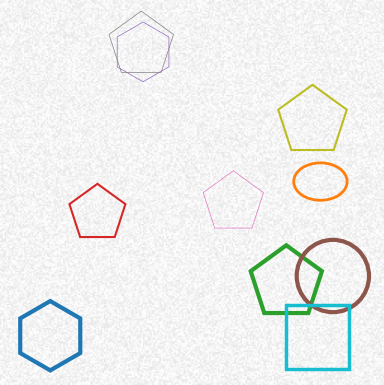[{"shape": "hexagon", "thickness": 3, "radius": 0.45, "center": [0.131, 0.128]}, {"shape": "oval", "thickness": 2, "radius": 0.35, "center": [0.832, 0.528]}, {"shape": "pentagon", "thickness": 3, "radius": 0.49, "center": [0.744, 0.266]}, {"shape": "pentagon", "thickness": 1.5, "radius": 0.38, "center": [0.253, 0.446]}, {"shape": "hexagon", "thickness": 0.5, "radius": 0.39, "center": [0.372, 0.865]}, {"shape": "circle", "thickness": 3, "radius": 0.47, "center": [0.865, 0.283]}, {"shape": "pentagon", "thickness": 0.5, "radius": 0.41, "center": [0.606, 0.474]}, {"shape": "pentagon", "thickness": 0.5, "radius": 0.44, "center": [0.367, 0.883]}, {"shape": "pentagon", "thickness": 1.5, "radius": 0.47, "center": [0.812, 0.686]}, {"shape": "square", "thickness": 2.5, "radius": 0.41, "center": [0.825, 0.125]}]